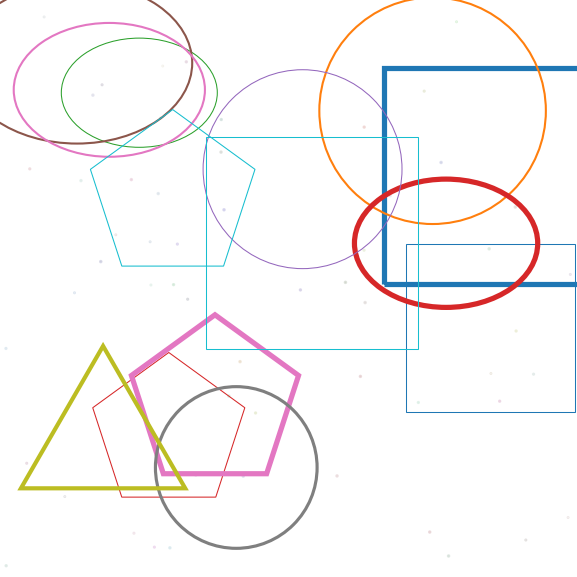[{"shape": "square", "thickness": 2.5, "radius": 0.93, "center": [0.852, 0.694]}, {"shape": "square", "thickness": 0.5, "radius": 0.73, "center": [0.85, 0.431]}, {"shape": "circle", "thickness": 1, "radius": 0.98, "center": [0.749, 0.807]}, {"shape": "oval", "thickness": 0.5, "radius": 0.68, "center": [0.241, 0.839]}, {"shape": "oval", "thickness": 2.5, "radius": 0.79, "center": [0.772, 0.578]}, {"shape": "pentagon", "thickness": 0.5, "radius": 0.69, "center": [0.292, 0.25]}, {"shape": "circle", "thickness": 0.5, "radius": 0.86, "center": [0.524, 0.706]}, {"shape": "oval", "thickness": 1, "radius": 1.0, "center": [0.133, 0.89]}, {"shape": "pentagon", "thickness": 2.5, "radius": 0.76, "center": [0.372, 0.302]}, {"shape": "oval", "thickness": 1, "radius": 0.83, "center": [0.189, 0.844]}, {"shape": "circle", "thickness": 1.5, "radius": 0.7, "center": [0.409, 0.19]}, {"shape": "triangle", "thickness": 2, "radius": 0.82, "center": [0.178, 0.236]}, {"shape": "pentagon", "thickness": 0.5, "radius": 0.75, "center": [0.299, 0.66]}, {"shape": "square", "thickness": 0.5, "radius": 0.92, "center": [0.541, 0.578]}]